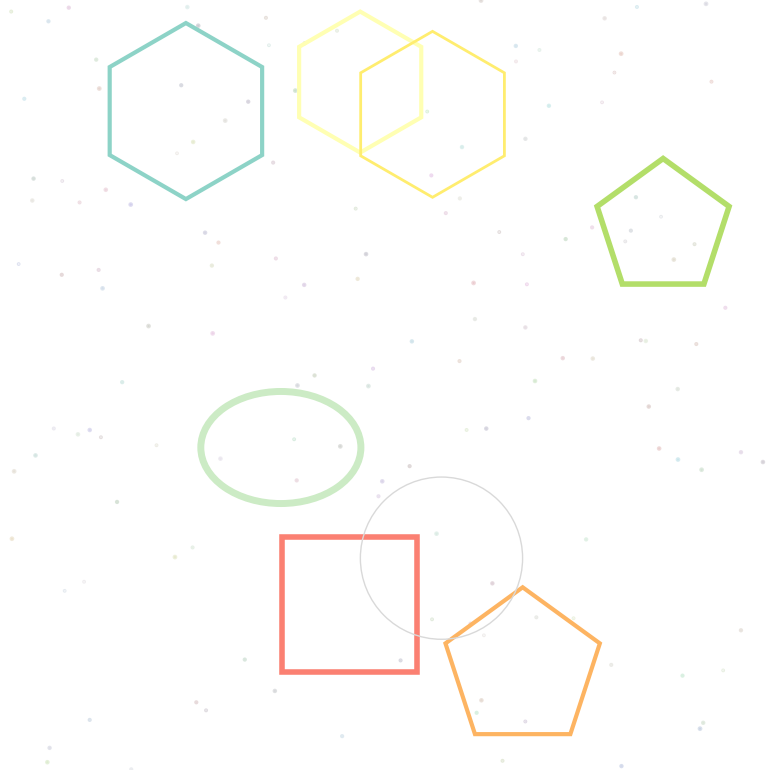[{"shape": "hexagon", "thickness": 1.5, "radius": 0.57, "center": [0.241, 0.856]}, {"shape": "hexagon", "thickness": 1.5, "radius": 0.46, "center": [0.468, 0.893]}, {"shape": "square", "thickness": 2, "radius": 0.44, "center": [0.454, 0.215]}, {"shape": "pentagon", "thickness": 1.5, "radius": 0.53, "center": [0.679, 0.132]}, {"shape": "pentagon", "thickness": 2, "radius": 0.45, "center": [0.861, 0.704]}, {"shape": "circle", "thickness": 0.5, "radius": 0.53, "center": [0.573, 0.275]}, {"shape": "oval", "thickness": 2.5, "radius": 0.52, "center": [0.365, 0.419]}, {"shape": "hexagon", "thickness": 1, "radius": 0.54, "center": [0.562, 0.852]}]